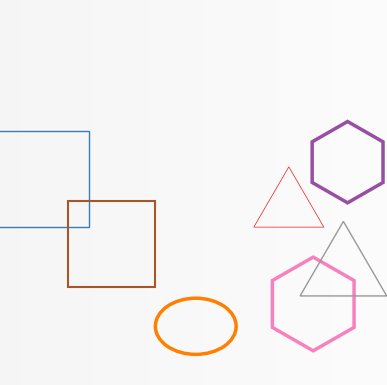[{"shape": "triangle", "thickness": 0.5, "radius": 0.52, "center": [0.745, 0.462]}, {"shape": "square", "thickness": 1, "radius": 0.63, "center": [0.105, 0.535]}, {"shape": "hexagon", "thickness": 2.5, "radius": 0.53, "center": [0.897, 0.579]}, {"shape": "oval", "thickness": 2.5, "radius": 0.52, "center": [0.505, 0.152]}, {"shape": "square", "thickness": 1.5, "radius": 0.56, "center": [0.288, 0.367]}, {"shape": "hexagon", "thickness": 2.5, "radius": 0.61, "center": [0.808, 0.21]}, {"shape": "triangle", "thickness": 1, "radius": 0.65, "center": [0.886, 0.296]}]